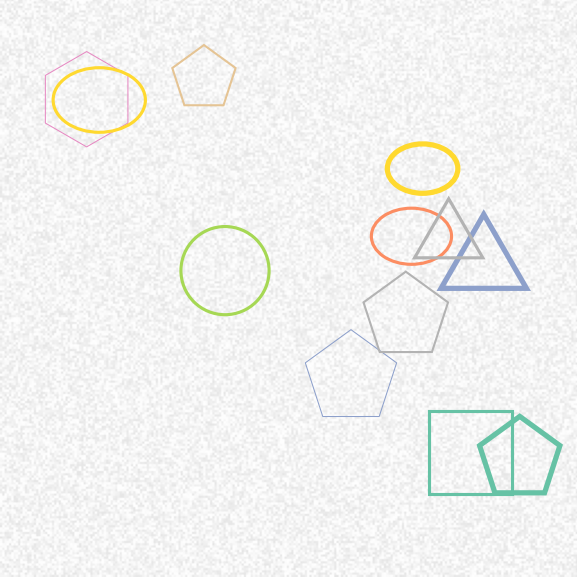[{"shape": "pentagon", "thickness": 2.5, "radius": 0.37, "center": [0.9, 0.205]}, {"shape": "square", "thickness": 1.5, "radius": 0.36, "center": [0.816, 0.216]}, {"shape": "oval", "thickness": 1.5, "radius": 0.35, "center": [0.712, 0.59]}, {"shape": "triangle", "thickness": 2.5, "radius": 0.43, "center": [0.838, 0.543]}, {"shape": "pentagon", "thickness": 0.5, "radius": 0.42, "center": [0.608, 0.345]}, {"shape": "hexagon", "thickness": 0.5, "radius": 0.41, "center": [0.15, 0.827]}, {"shape": "circle", "thickness": 1.5, "radius": 0.38, "center": [0.39, 0.531]}, {"shape": "oval", "thickness": 2.5, "radius": 0.31, "center": [0.732, 0.707]}, {"shape": "oval", "thickness": 1.5, "radius": 0.4, "center": [0.172, 0.826]}, {"shape": "pentagon", "thickness": 1, "radius": 0.29, "center": [0.353, 0.864]}, {"shape": "pentagon", "thickness": 1, "radius": 0.38, "center": [0.703, 0.452]}, {"shape": "triangle", "thickness": 1.5, "radius": 0.34, "center": [0.777, 0.587]}]